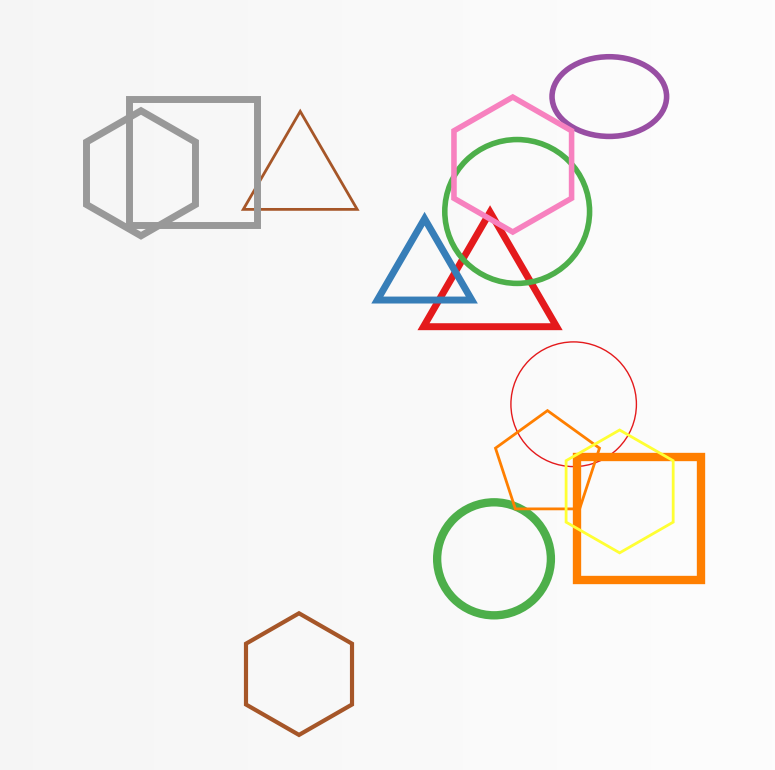[{"shape": "circle", "thickness": 0.5, "radius": 0.4, "center": [0.74, 0.475]}, {"shape": "triangle", "thickness": 2.5, "radius": 0.5, "center": [0.632, 0.625]}, {"shape": "triangle", "thickness": 2.5, "radius": 0.35, "center": [0.548, 0.646]}, {"shape": "circle", "thickness": 3, "radius": 0.37, "center": [0.637, 0.274]}, {"shape": "circle", "thickness": 2, "radius": 0.47, "center": [0.667, 0.725]}, {"shape": "oval", "thickness": 2, "radius": 0.37, "center": [0.786, 0.875]}, {"shape": "square", "thickness": 3, "radius": 0.4, "center": [0.824, 0.326]}, {"shape": "pentagon", "thickness": 1, "radius": 0.35, "center": [0.706, 0.396]}, {"shape": "hexagon", "thickness": 1, "radius": 0.4, "center": [0.8, 0.362]}, {"shape": "hexagon", "thickness": 1.5, "radius": 0.39, "center": [0.386, 0.125]}, {"shape": "triangle", "thickness": 1, "radius": 0.42, "center": [0.387, 0.771]}, {"shape": "hexagon", "thickness": 2, "radius": 0.44, "center": [0.662, 0.786]}, {"shape": "hexagon", "thickness": 2.5, "radius": 0.41, "center": [0.182, 0.775]}, {"shape": "square", "thickness": 2.5, "radius": 0.41, "center": [0.249, 0.79]}]